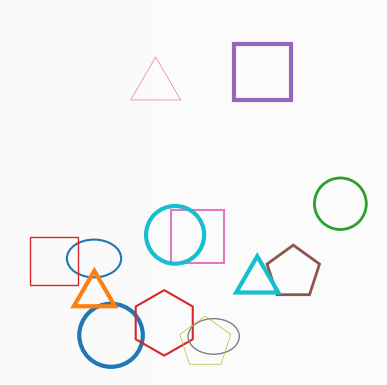[{"shape": "circle", "thickness": 3, "radius": 0.41, "center": [0.287, 0.129]}, {"shape": "oval", "thickness": 1.5, "radius": 0.35, "center": [0.243, 0.329]}, {"shape": "triangle", "thickness": 3, "radius": 0.31, "center": [0.244, 0.235]}, {"shape": "circle", "thickness": 2, "radius": 0.33, "center": [0.878, 0.471]}, {"shape": "square", "thickness": 1, "radius": 0.31, "center": [0.139, 0.322]}, {"shape": "hexagon", "thickness": 1.5, "radius": 0.42, "center": [0.424, 0.161]}, {"shape": "square", "thickness": 3, "radius": 0.36, "center": [0.677, 0.812]}, {"shape": "pentagon", "thickness": 2, "radius": 0.36, "center": [0.757, 0.292]}, {"shape": "square", "thickness": 1.5, "radius": 0.34, "center": [0.509, 0.386]}, {"shape": "triangle", "thickness": 0.5, "radius": 0.37, "center": [0.402, 0.778]}, {"shape": "oval", "thickness": 1, "radius": 0.33, "center": [0.551, 0.126]}, {"shape": "pentagon", "thickness": 0.5, "radius": 0.35, "center": [0.53, 0.11]}, {"shape": "circle", "thickness": 3, "radius": 0.37, "center": [0.452, 0.39]}, {"shape": "triangle", "thickness": 3, "radius": 0.31, "center": [0.664, 0.272]}]